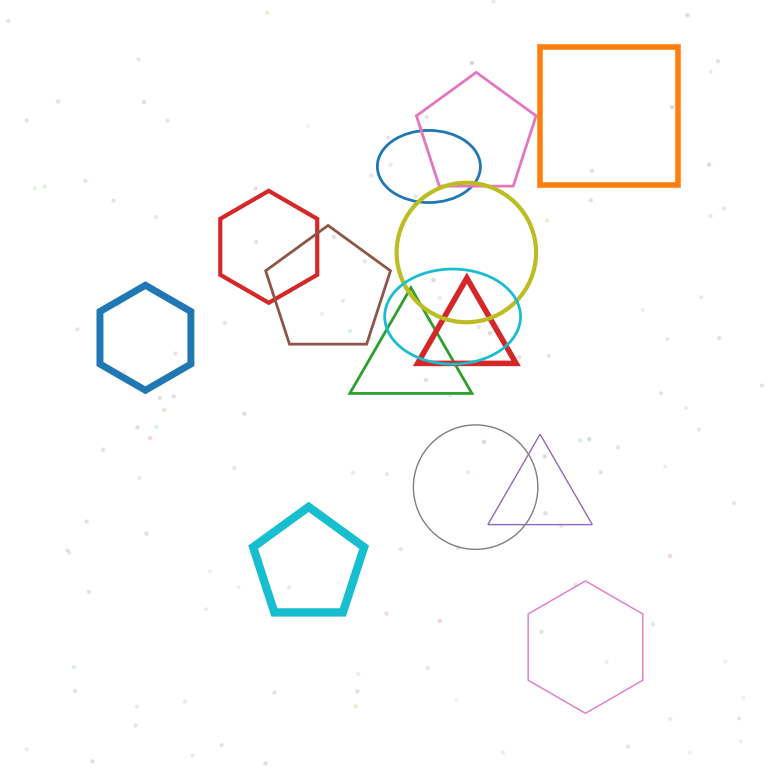[{"shape": "oval", "thickness": 1, "radius": 0.33, "center": [0.557, 0.784]}, {"shape": "hexagon", "thickness": 2.5, "radius": 0.34, "center": [0.189, 0.561]}, {"shape": "square", "thickness": 2, "radius": 0.45, "center": [0.791, 0.85]}, {"shape": "triangle", "thickness": 1, "radius": 0.46, "center": [0.534, 0.535]}, {"shape": "hexagon", "thickness": 1.5, "radius": 0.36, "center": [0.349, 0.679]}, {"shape": "triangle", "thickness": 2, "radius": 0.37, "center": [0.606, 0.565]}, {"shape": "triangle", "thickness": 0.5, "radius": 0.39, "center": [0.701, 0.358]}, {"shape": "pentagon", "thickness": 1, "radius": 0.43, "center": [0.426, 0.622]}, {"shape": "hexagon", "thickness": 0.5, "radius": 0.43, "center": [0.76, 0.16]}, {"shape": "pentagon", "thickness": 1, "radius": 0.41, "center": [0.619, 0.824]}, {"shape": "circle", "thickness": 0.5, "radius": 0.4, "center": [0.618, 0.367]}, {"shape": "circle", "thickness": 1.5, "radius": 0.45, "center": [0.606, 0.672]}, {"shape": "oval", "thickness": 1, "radius": 0.44, "center": [0.588, 0.589]}, {"shape": "pentagon", "thickness": 3, "radius": 0.38, "center": [0.401, 0.266]}]